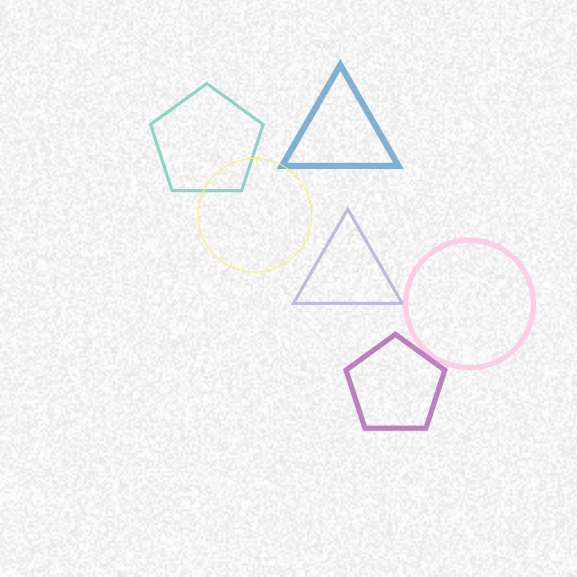[{"shape": "pentagon", "thickness": 1.5, "radius": 0.51, "center": [0.358, 0.752]}, {"shape": "triangle", "thickness": 1.5, "radius": 0.54, "center": [0.602, 0.528]}, {"shape": "triangle", "thickness": 3, "radius": 0.58, "center": [0.589, 0.77]}, {"shape": "circle", "thickness": 2.5, "radius": 0.55, "center": [0.813, 0.473]}, {"shape": "pentagon", "thickness": 2.5, "radius": 0.45, "center": [0.685, 0.33]}, {"shape": "circle", "thickness": 0.5, "radius": 0.49, "center": [0.441, 0.626]}]